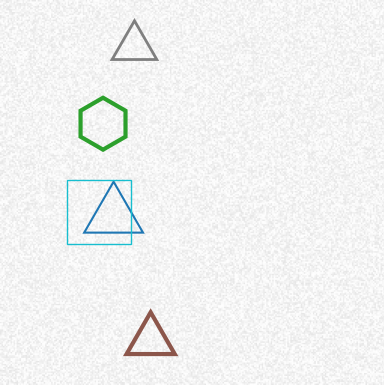[{"shape": "triangle", "thickness": 1.5, "radius": 0.44, "center": [0.295, 0.44]}, {"shape": "hexagon", "thickness": 3, "radius": 0.34, "center": [0.268, 0.679]}, {"shape": "triangle", "thickness": 3, "radius": 0.36, "center": [0.391, 0.117]}, {"shape": "triangle", "thickness": 2, "radius": 0.34, "center": [0.349, 0.879]}, {"shape": "square", "thickness": 1, "radius": 0.42, "center": [0.257, 0.451]}]